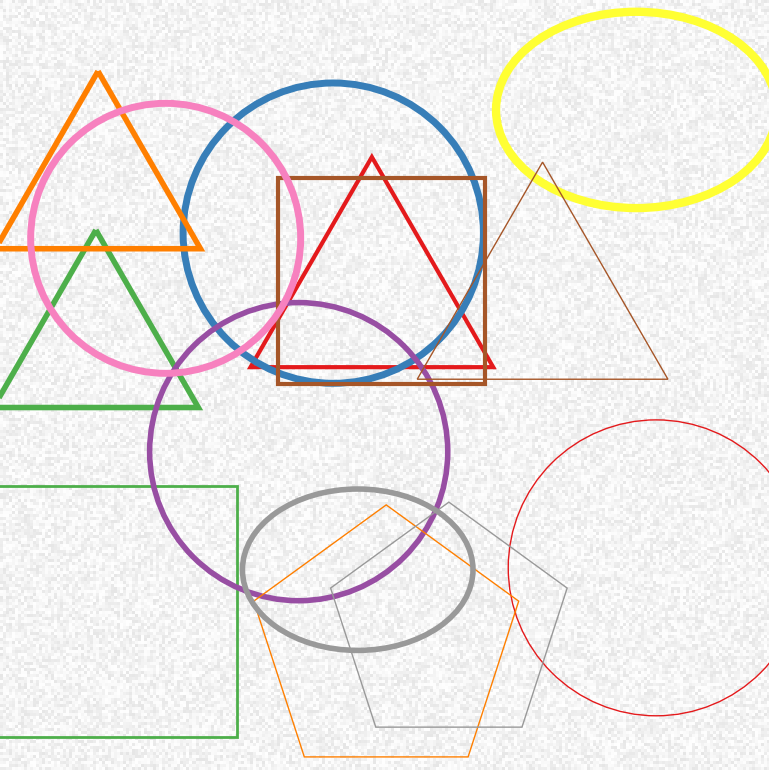[{"shape": "circle", "thickness": 0.5, "radius": 0.96, "center": [0.852, 0.263]}, {"shape": "triangle", "thickness": 1.5, "radius": 0.91, "center": [0.483, 0.614]}, {"shape": "circle", "thickness": 2.5, "radius": 0.97, "center": [0.433, 0.697]}, {"shape": "square", "thickness": 1, "radius": 0.81, "center": [0.145, 0.206]}, {"shape": "triangle", "thickness": 2, "radius": 0.77, "center": [0.125, 0.548]}, {"shape": "circle", "thickness": 2, "radius": 0.97, "center": [0.388, 0.413]}, {"shape": "pentagon", "thickness": 0.5, "radius": 0.9, "center": [0.502, 0.163]}, {"shape": "triangle", "thickness": 2, "radius": 0.77, "center": [0.127, 0.754]}, {"shape": "oval", "thickness": 3, "radius": 0.91, "center": [0.826, 0.857]}, {"shape": "square", "thickness": 1.5, "radius": 0.67, "center": [0.495, 0.635]}, {"shape": "triangle", "thickness": 0.5, "radius": 0.94, "center": [0.705, 0.601]}, {"shape": "circle", "thickness": 2.5, "radius": 0.88, "center": [0.215, 0.69]}, {"shape": "oval", "thickness": 2, "radius": 0.75, "center": [0.465, 0.26]}, {"shape": "pentagon", "thickness": 0.5, "radius": 0.81, "center": [0.583, 0.186]}]